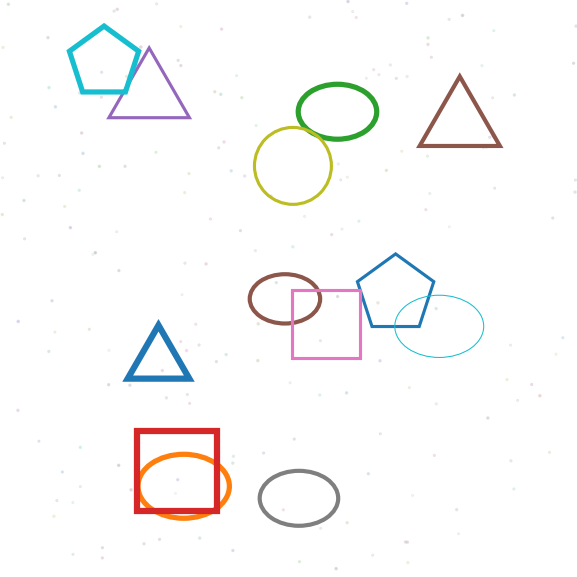[{"shape": "pentagon", "thickness": 1.5, "radius": 0.35, "center": [0.685, 0.49]}, {"shape": "triangle", "thickness": 3, "radius": 0.31, "center": [0.274, 0.374]}, {"shape": "oval", "thickness": 2.5, "radius": 0.4, "center": [0.318, 0.157]}, {"shape": "oval", "thickness": 2.5, "radius": 0.34, "center": [0.584, 0.806]}, {"shape": "square", "thickness": 3, "radius": 0.35, "center": [0.307, 0.183]}, {"shape": "triangle", "thickness": 1.5, "radius": 0.4, "center": [0.258, 0.836]}, {"shape": "triangle", "thickness": 2, "radius": 0.4, "center": [0.796, 0.786]}, {"shape": "oval", "thickness": 2, "radius": 0.3, "center": [0.493, 0.482]}, {"shape": "square", "thickness": 1.5, "radius": 0.3, "center": [0.565, 0.438]}, {"shape": "oval", "thickness": 2, "radius": 0.34, "center": [0.518, 0.136]}, {"shape": "circle", "thickness": 1.5, "radius": 0.33, "center": [0.507, 0.712]}, {"shape": "pentagon", "thickness": 2.5, "radius": 0.32, "center": [0.18, 0.891]}, {"shape": "oval", "thickness": 0.5, "radius": 0.38, "center": [0.761, 0.434]}]